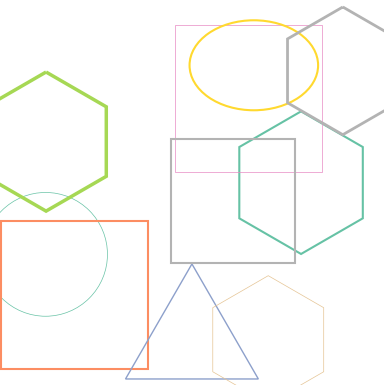[{"shape": "hexagon", "thickness": 1.5, "radius": 0.93, "center": [0.782, 0.526]}, {"shape": "circle", "thickness": 0.5, "radius": 0.8, "center": [0.118, 0.339]}, {"shape": "square", "thickness": 1.5, "radius": 0.96, "center": [0.194, 0.233]}, {"shape": "triangle", "thickness": 1, "radius": 1.0, "center": [0.499, 0.115]}, {"shape": "square", "thickness": 0.5, "radius": 0.95, "center": [0.646, 0.744]}, {"shape": "hexagon", "thickness": 2.5, "radius": 0.9, "center": [0.12, 0.632]}, {"shape": "oval", "thickness": 1.5, "radius": 0.83, "center": [0.659, 0.83]}, {"shape": "hexagon", "thickness": 0.5, "radius": 0.83, "center": [0.697, 0.118]}, {"shape": "hexagon", "thickness": 2, "radius": 0.83, "center": [0.89, 0.816]}, {"shape": "square", "thickness": 1.5, "radius": 0.81, "center": [0.605, 0.479]}]